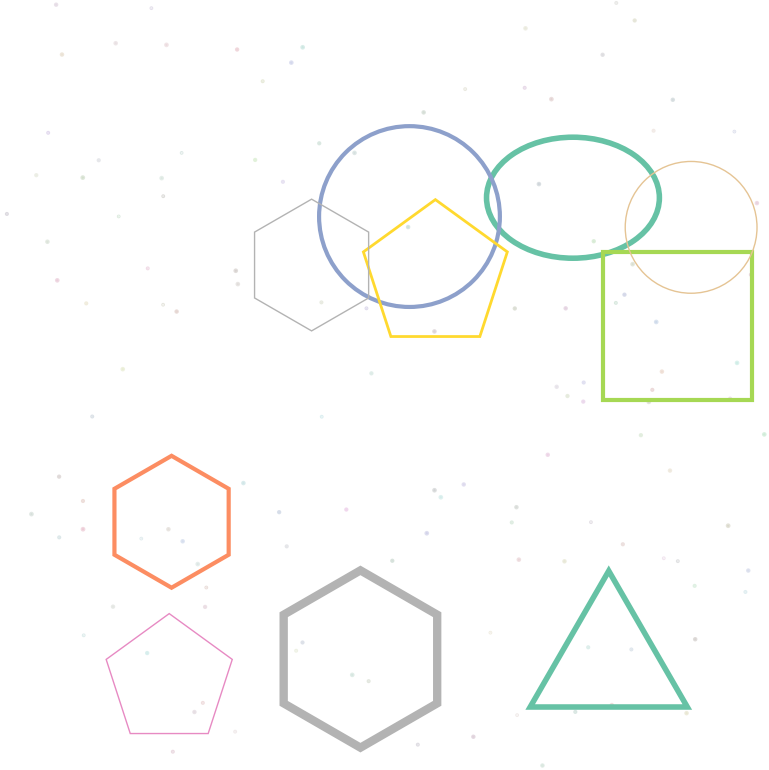[{"shape": "triangle", "thickness": 2, "radius": 0.59, "center": [0.791, 0.141]}, {"shape": "oval", "thickness": 2, "radius": 0.56, "center": [0.744, 0.743]}, {"shape": "hexagon", "thickness": 1.5, "radius": 0.43, "center": [0.223, 0.322]}, {"shape": "circle", "thickness": 1.5, "radius": 0.59, "center": [0.532, 0.719]}, {"shape": "pentagon", "thickness": 0.5, "radius": 0.43, "center": [0.22, 0.117]}, {"shape": "square", "thickness": 1.5, "radius": 0.48, "center": [0.88, 0.576]}, {"shape": "pentagon", "thickness": 1, "radius": 0.49, "center": [0.565, 0.642]}, {"shape": "circle", "thickness": 0.5, "radius": 0.43, "center": [0.898, 0.705]}, {"shape": "hexagon", "thickness": 0.5, "radius": 0.43, "center": [0.405, 0.656]}, {"shape": "hexagon", "thickness": 3, "radius": 0.58, "center": [0.468, 0.144]}]